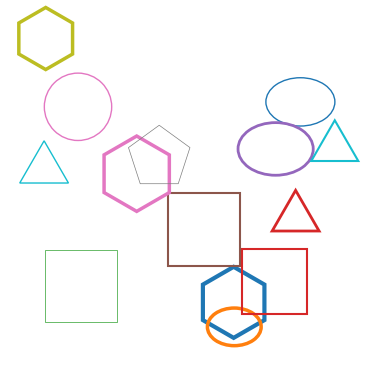[{"shape": "hexagon", "thickness": 3, "radius": 0.46, "center": [0.607, 0.215]}, {"shape": "oval", "thickness": 1, "radius": 0.45, "center": [0.78, 0.735]}, {"shape": "oval", "thickness": 2.5, "radius": 0.35, "center": [0.609, 0.151]}, {"shape": "square", "thickness": 0.5, "radius": 0.47, "center": [0.211, 0.256]}, {"shape": "triangle", "thickness": 2, "radius": 0.35, "center": [0.768, 0.435]}, {"shape": "square", "thickness": 1.5, "radius": 0.42, "center": [0.713, 0.27]}, {"shape": "oval", "thickness": 2, "radius": 0.49, "center": [0.716, 0.613]}, {"shape": "square", "thickness": 1.5, "radius": 0.47, "center": [0.53, 0.405]}, {"shape": "circle", "thickness": 1, "radius": 0.44, "center": [0.203, 0.723]}, {"shape": "hexagon", "thickness": 2.5, "radius": 0.49, "center": [0.355, 0.549]}, {"shape": "pentagon", "thickness": 0.5, "radius": 0.42, "center": [0.414, 0.591]}, {"shape": "hexagon", "thickness": 2.5, "radius": 0.4, "center": [0.119, 0.9]}, {"shape": "triangle", "thickness": 1.5, "radius": 0.35, "center": [0.87, 0.617]}, {"shape": "triangle", "thickness": 1, "radius": 0.37, "center": [0.115, 0.561]}]